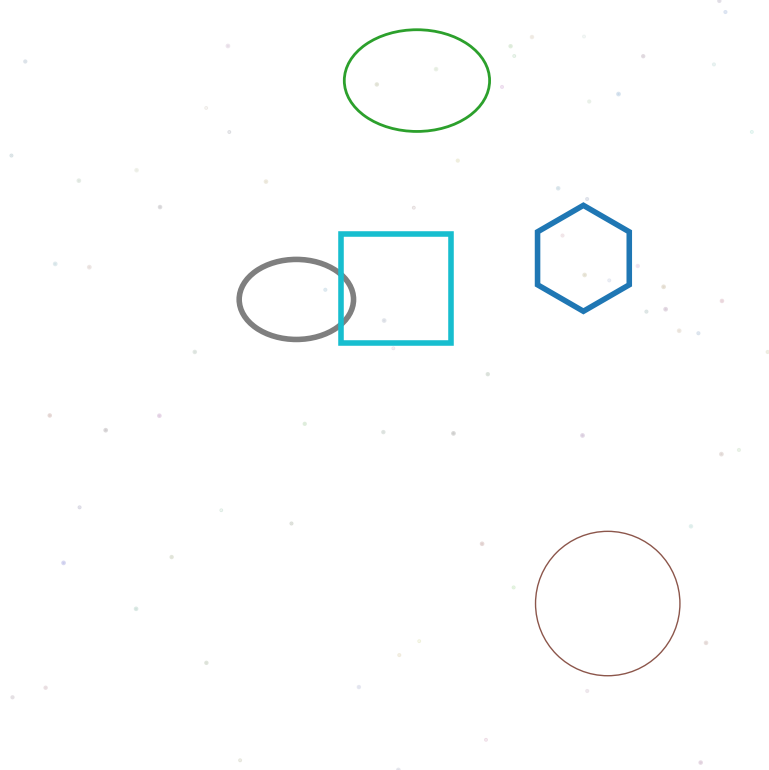[{"shape": "hexagon", "thickness": 2, "radius": 0.34, "center": [0.758, 0.665]}, {"shape": "oval", "thickness": 1, "radius": 0.47, "center": [0.541, 0.895]}, {"shape": "circle", "thickness": 0.5, "radius": 0.47, "center": [0.789, 0.216]}, {"shape": "oval", "thickness": 2, "radius": 0.37, "center": [0.385, 0.611]}, {"shape": "square", "thickness": 2, "radius": 0.36, "center": [0.514, 0.625]}]